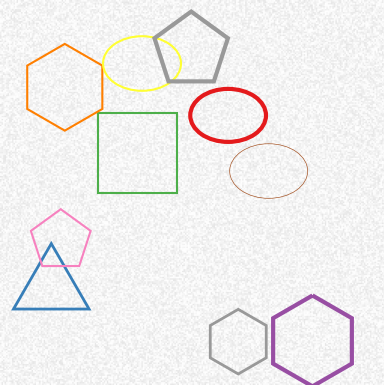[{"shape": "oval", "thickness": 3, "radius": 0.49, "center": [0.593, 0.7]}, {"shape": "triangle", "thickness": 2, "radius": 0.57, "center": [0.133, 0.254]}, {"shape": "square", "thickness": 1.5, "radius": 0.52, "center": [0.357, 0.602]}, {"shape": "hexagon", "thickness": 3, "radius": 0.59, "center": [0.812, 0.115]}, {"shape": "hexagon", "thickness": 1.5, "radius": 0.56, "center": [0.168, 0.773]}, {"shape": "oval", "thickness": 1.5, "radius": 0.51, "center": [0.369, 0.835]}, {"shape": "oval", "thickness": 0.5, "radius": 0.51, "center": [0.698, 0.556]}, {"shape": "pentagon", "thickness": 1.5, "radius": 0.41, "center": [0.158, 0.375]}, {"shape": "hexagon", "thickness": 2, "radius": 0.42, "center": [0.619, 0.113]}, {"shape": "pentagon", "thickness": 3, "radius": 0.5, "center": [0.497, 0.87]}]